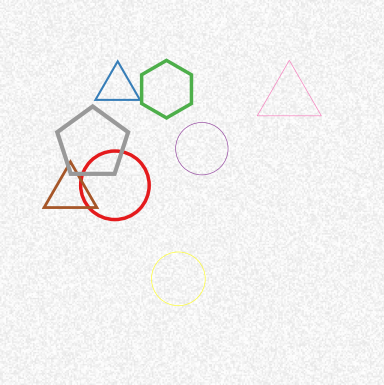[{"shape": "circle", "thickness": 2.5, "radius": 0.44, "center": [0.299, 0.519]}, {"shape": "triangle", "thickness": 1.5, "radius": 0.33, "center": [0.306, 0.774]}, {"shape": "hexagon", "thickness": 2.5, "radius": 0.37, "center": [0.433, 0.768]}, {"shape": "circle", "thickness": 0.5, "radius": 0.34, "center": [0.524, 0.614]}, {"shape": "circle", "thickness": 0.5, "radius": 0.35, "center": [0.463, 0.276]}, {"shape": "triangle", "thickness": 2, "radius": 0.4, "center": [0.183, 0.5]}, {"shape": "triangle", "thickness": 0.5, "radius": 0.48, "center": [0.751, 0.747]}, {"shape": "pentagon", "thickness": 3, "radius": 0.48, "center": [0.241, 0.627]}]